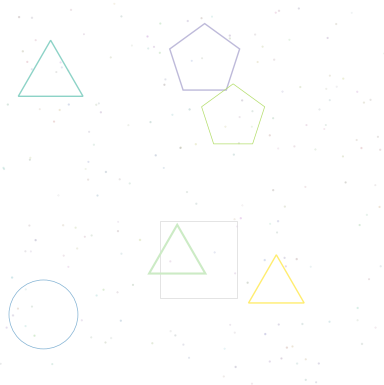[{"shape": "triangle", "thickness": 1, "radius": 0.49, "center": [0.132, 0.798]}, {"shape": "pentagon", "thickness": 1, "radius": 0.48, "center": [0.532, 0.843]}, {"shape": "circle", "thickness": 0.5, "radius": 0.45, "center": [0.113, 0.183]}, {"shape": "pentagon", "thickness": 0.5, "radius": 0.43, "center": [0.606, 0.696]}, {"shape": "square", "thickness": 0.5, "radius": 0.5, "center": [0.515, 0.325]}, {"shape": "triangle", "thickness": 1.5, "radius": 0.42, "center": [0.46, 0.332]}, {"shape": "triangle", "thickness": 1, "radius": 0.42, "center": [0.718, 0.255]}]